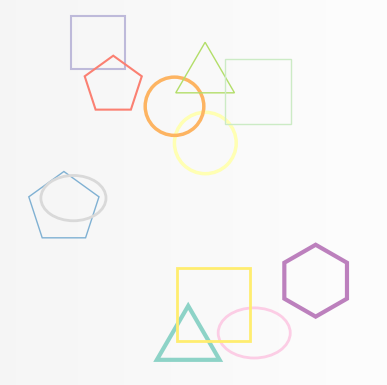[{"shape": "triangle", "thickness": 3, "radius": 0.47, "center": [0.486, 0.112]}, {"shape": "circle", "thickness": 2.5, "radius": 0.4, "center": [0.53, 0.629]}, {"shape": "square", "thickness": 1.5, "radius": 0.34, "center": [0.253, 0.89]}, {"shape": "pentagon", "thickness": 1.5, "radius": 0.39, "center": [0.292, 0.778]}, {"shape": "pentagon", "thickness": 1, "radius": 0.48, "center": [0.165, 0.459]}, {"shape": "circle", "thickness": 2.5, "radius": 0.38, "center": [0.45, 0.724]}, {"shape": "triangle", "thickness": 1, "radius": 0.44, "center": [0.529, 0.803]}, {"shape": "oval", "thickness": 2, "radius": 0.47, "center": [0.656, 0.135]}, {"shape": "oval", "thickness": 2, "radius": 0.42, "center": [0.189, 0.485]}, {"shape": "hexagon", "thickness": 3, "radius": 0.47, "center": [0.815, 0.271]}, {"shape": "square", "thickness": 1, "radius": 0.42, "center": [0.666, 0.762]}, {"shape": "square", "thickness": 2, "radius": 0.47, "center": [0.551, 0.209]}]